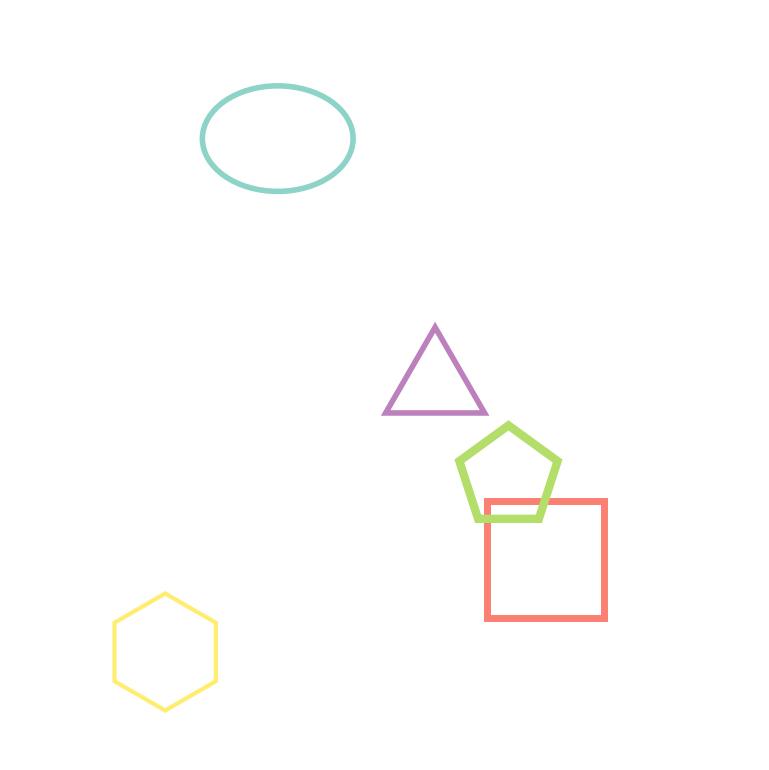[{"shape": "oval", "thickness": 2, "radius": 0.49, "center": [0.361, 0.82]}, {"shape": "square", "thickness": 2.5, "radius": 0.38, "center": [0.709, 0.273]}, {"shape": "pentagon", "thickness": 3, "radius": 0.34, "center": [0.66, 0.38]}, {"shape": "triangle", "thickness": 2, "radius": 0.37, "center": [0.565, 0.501]}, {"shape": "hexagon", "thickness": 1.5, "radius": 0.38, "center": [0.215, 0.153]}]